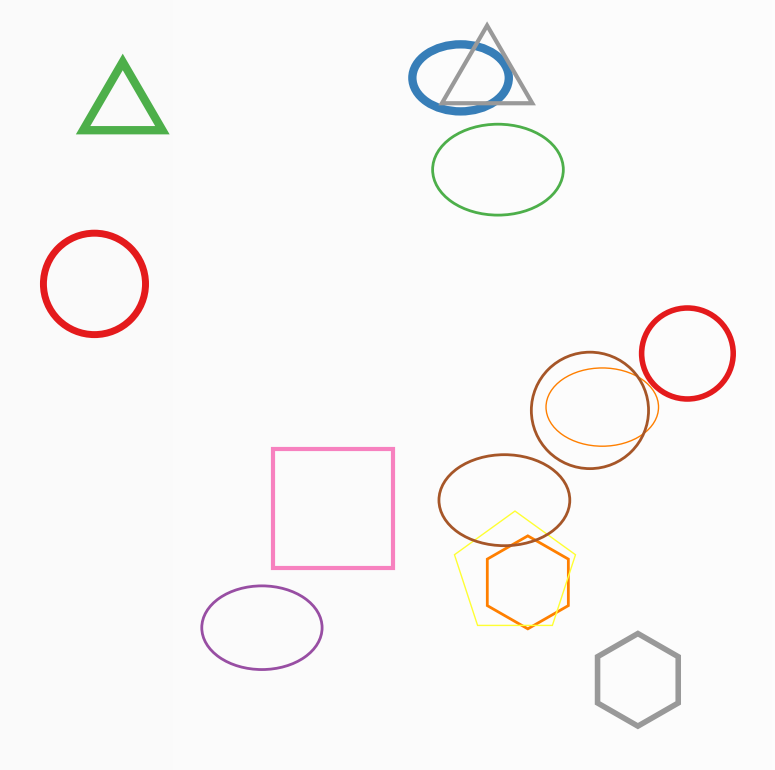[{"shape": "circle", "thickness": 2.5, "radius": 0.33, "center": [0.122, 0.631]}, {"shape": "circle", "thickness": 2, "radius": 0.3, "center": [0.887, 0.541]}, {"shape": "oval", "thickness": 3, "radius": 0.31, "center": [0.594, 0.899]}, {"shape": "oval", "thickness": 1, "radius": 0.42, "center": [0.643, 0.78]}, {"shape": "triangle", "thickness": 3, "radius": 0.3, "center": [0.158, 0.86]}, {"shape": "oval", "thickness": 1, "radius": 0.39, "center": [0.338, 0.185]}, {"shape": "hexagon", "thickness": 1, "radius": 0.3, "center": [0.681, 0.244]}, {"shape": "oval", "thickness": 0.5, "radius": 0.36, "center": [0.777, 0.471]}, {"shape": "pentagon", "thickness": 0.5, "radius": 0.41, "center": [0.664, 0.254]}, {"shape": "circle", "thickness": 1, "radius": 0.38, "center": [0.761, 0.467]}, {"shape": "oval", "thickness": 1, "radius": 0.42, "center": [0.651, 0.35]}, {"shape": "square", "thickness": 1.5, "radius": 0.39, "center": [0.43, 0.339]}, {"shape": "triangle", "thickness": 1.5, "radius": 0.34, "center": [0.629, 0.9]}, {"shape": "hexagon", "thickness": 2, "radius": 0.3, "center": [0.823, 0.117]}]